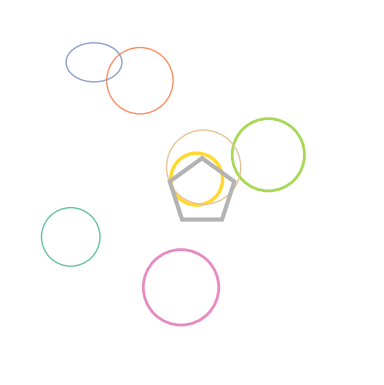[{"shape": "circle", "thickness": 1, "radius": 0.38, "center": [0.184, 0.385]}, {"shape": "circle", "thickness": 1, "radius": 0.43, "center": [0.363, 0.79]}, {"shape": "oval", "thickness": 1, "radius": 0.36, "center": [0.244, 0.838]}, {"shape": "circle", "thickness": 2, "radius": 0.49, "center": [0.47, 0.254]}, {"shape": "circle", "thickness": 2, "radius": 0.47, "center": [0.697, 0.598]}, {"shape": "circle", "thickness": 2.5, "radius": 0.34, "center": [0.511, 0.535]}, {"shape": "circle", "thickness": 1, "radius": 0.48, "center": [0.529, 0.566]}, {"shape": "pentagon", "thickness": 3, "radius": 0.44, "center": [0.525, 0.501]}]